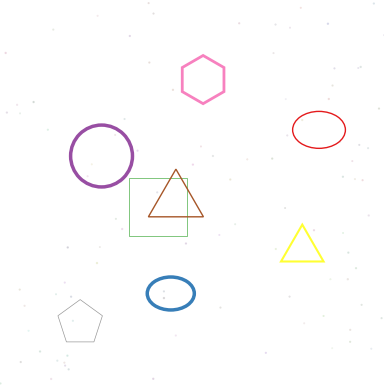[{"shape": "oval", "thickness": 1, "radius": 0.34, "center": [0.829, 0.663]}, {"shape": "oval", "thickness": 2.5, "radius": 0.31, "center": [0.444, 0.238]}, {"shape": "square", "thickness": 0.5, "radius": 0.37, "center": [0.41, 0.463]}, {"shape": "circle", "thickness": 2.5, "radius": 0.4, "center": [0.264, 0.595]}, {"shape": "triangle", "thickness": 1.5, "radius": 0.32, "center": [0.785, 0.353]}, {"shape": "triangle", "thickness": 1, "radius": 0.41, "center": [0.457, 0.478]}, {"shape": "hexagon", "thickness": 2, "radius": 0.31, "center": [0.528, 0.793]}, {"shape": "pentagon", "thickness": 0.5, "radius": 0.3, "center": [0.208, 0.161]}]